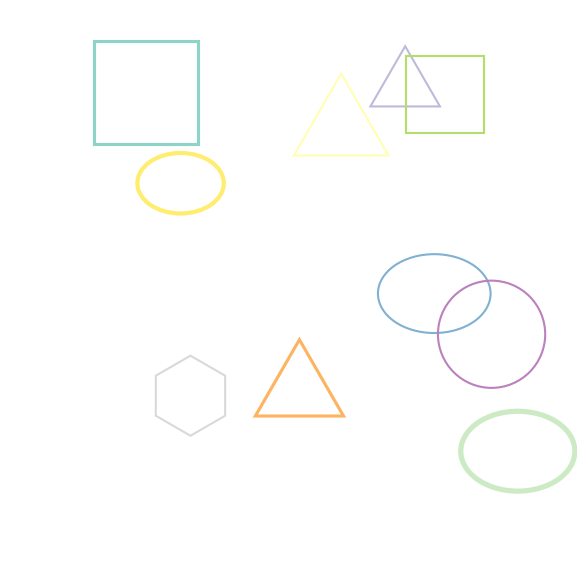[{"shape": "square", "thickness": 1.5, "radius": 0.45, "center": [0.252, 0.839]}, {"shape": "triangle", "thickness": 1, "radius": 0.47, "center": [0.591, 0.777]}, {"shape": "triangle", "thickness": 1, "radius": 0.35, "center": [0.702, 0.85]}, {"shape": "oval", "thickness": 1, "radius": 0.49, "center": [0.752, 0.491]}, {"shape": "triangle", "thickness": 1.5, "radius": 0.44, "center": [0.518, 0.323]}, {"shape": "square", "thickness": 1, "radius": 0.34, "center": [0.771, 0.835]}, {"shape": "hexagon", "thickness": 1, "radius": 0.35, "center": [0.33, 0.314]}, {"shape": "circle", "thickness": 1, "radius": 0.46, "center": [0.851, 0.42]}, {"shape": "oval", "thickness": 2.5, "radius": 0.49, "center": [0.897, 0.218]}, {"shape": "oval", "thickness": 2, "radius": 0.37, "center": [0.313, 0.682]}]